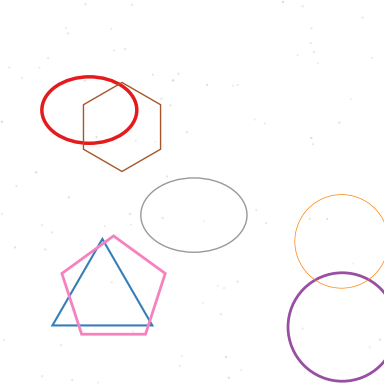[{"shape": "oval", "thickness": 2.5, "radius": 0.62, "center": [0.232, 0.714]}, {"shape": "triangle", "thickness": 1.5, "radius": 0.75, "center": [0.266, 0.23]}, {"shape": "circle", "thickness": 2, "radius": 0.7, "center": [0.889, 0.151]}, {"shape": "circle", "thickness": 0.5, "radius": 0.61, "center": [0.887, 0.373]}, {"shape": "hexagon", "thickness": 1, "radius": 0.58, "center": [0.317, 0.67]}, {"shape": "pentagon", "thickness": 2, "radius": 0.71, "center": [0.295, 0.246]}, {"shape": "oval", "thickness": 1, "radius": 0.69, "center": [0.504, 0.441]}]